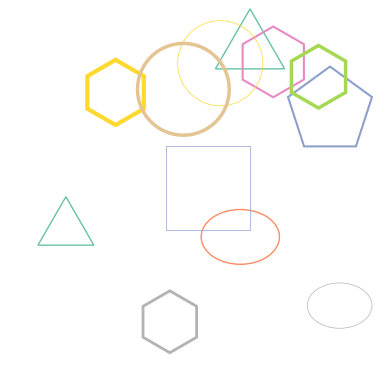[{"shape": "triangle", "thickness": 1, "radius": 0.52, "center": [0.649, 0.873]}, {"shape": "triangle", "thickness": 1, "radius": 0.42, "center": [0.171, 0.405]}, {"shape": "oval", "thickness": 1, "radius": 0.51, "center": [0.624, 0.385]}, {"shape": "pentagon", "thickness": 1.5, "radius": 0.57, "center": [0.857, 0.712]}, {"shape": "square", "thickness": 0.5, "radius": 0.54, "center": [0.54, 0.512]}, {"shape": "hexagon", "thickness": 1.5, "radius": 0.46, "center": [0.71, 0.839]}, {"shape": "hexagon", "thickness": 2.5, "radius": 0.41, "center": [0.827, 0.801]}, {"shape": "circle", "thickness": 0.5, "radius": 0.55, "center": [0.572, 0.836]}, {"shape": "hexagon", "thickness": 3, "radius": 0.42, "center": [0.3, 0.76]}, {"shape": "circle", "thickness": 2.5, "radius": 0.6, "center": [0.476, 0.768]}, {"shape": "hexagon", "thickness": 2, "radius": 0.4, "center": [0.441, 0.164]}, {"shape": "oval", "thickness": 0.5, "radius": 0.42, "center": [0.882, 0.206]}]